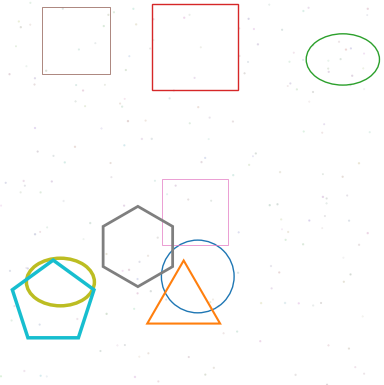[{"shape": "circle", "thickness": 1, "radius": 0.47, "center": [0.514, 0.282]}, {"shape": "triangle", "thickness": 1.5, "radius": 0.55, "center": [0.477, 0.214]}, {"shape": "oval", "thickness": 1, "radius": 0.48, "center": [0.89, 0.846]}, {"shape": "square", "thickness": 1, "radius": 0.56, "center": [0.506, 0.879]}, {"shape": "square", "thickness": 0.5, "radius": 0.44, "center": [0.197, 0.895]}, {"shape": "square", "thickness": 0.5, "radius": 0.42, "center": [0.506, 0.45]}, {"shape": "hexagon", "thickness": 2, "radius": 0.52, "center": [0.358, 0.36]}, {"shape": "oval", "thickness": 2.5, "radius": 0.44, "center": [0.157, 0.267]}, {"shape": "pentagon", "thickness": 2.5, "radius": 0.56, "center": [0.138, 0.213]}]